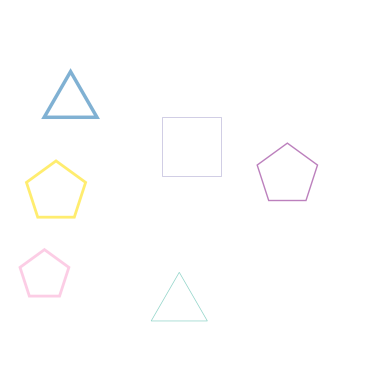[{"shape": "triangle", "thickness": 0.5, "radius": 0.42, "center": [0.466, 0.208]}, {"shape": "square", "thickness": 0.5, "radius": 0.39, "center": [0.497, 0.619]}, {"shape": "triangle", "thickness": 2.5, "radius": 0.4, "center": [0.183, 0.735]}, {"shape": "pentagon", "thickness": 2, "radius": 0.33, "center": [0.115, 0.285]}, {"shape": "pentagon", "thickness": 1, "radius": 0.41, "center": [0.746, 0.546]}, {"shape": "pentagon", "thickness": 2, "radius": 0.4, "center": [0.146, 0.501]}]